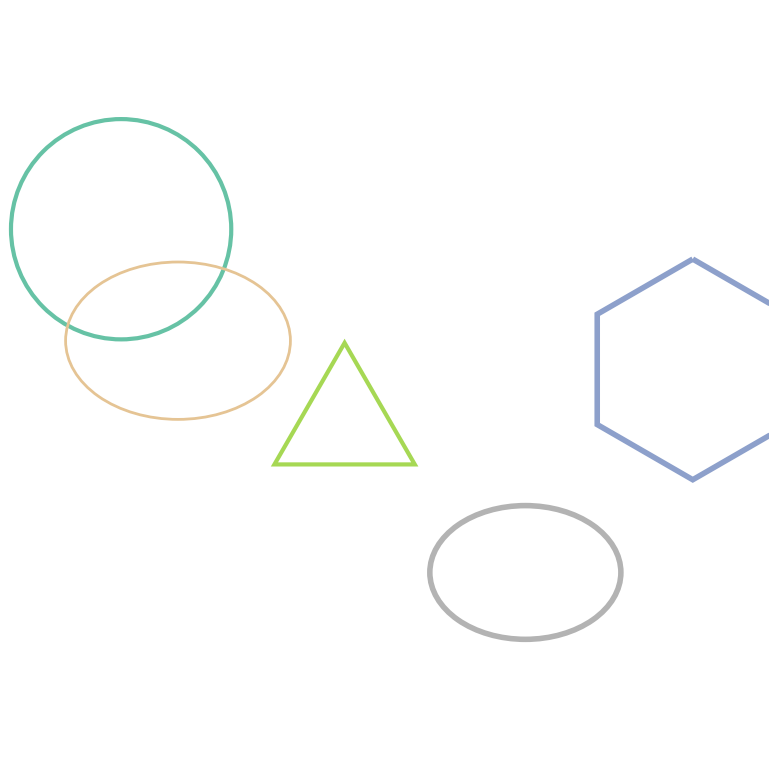[{"shape": "circle", "thickness": 1.5, "radius": 0.72, "center": [0.157, 0.702]}, {"shape": "hexagon", "thickness": 2, "radius": 0.72, "center": [0.9, 0.52]}, {"shape": "triangle", "thickness": 1.5, "radius": 0.53, "center": [0.448, 0.449]}, {"shape": "oval", "thickness": 1, "radius": 0.73, "center": [0.231, 0.558]}, {"shape": "oval", "thickness": 2, "radius": 0.62, "center": [0.682, 0.257]}]